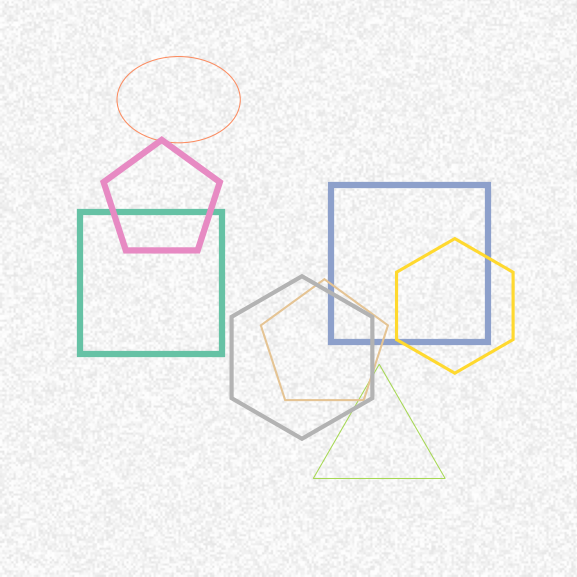[{"shape": "square", "thickness": 3, "radius": 0.62, "center": [0.261, 0.509]}, {"shape": "oval", "thickness": 0.5, "radius": 0.53, "center": [0.309, 0.827]}, {"shape": "square", "thickness": 3, "radius": 0.68, "center": [0.709, 0.543]}, {"shape": "pentagon", "thickness": 3, "radius": 0.53, "center": [0.28, 0.651]}, {"shape": "triangle", "thickness": 0.5, "radius": 0.66, "center": [0.657, 0.237]}, {"shape": "hexagon", "thickness": 1.5, "radius": 0.58, "center": [0.788, 0.469]}, {"shape": "pentagon", "thickness": 1, "radius": 0.58, "center": [0.562, 0.4]}, {"shape": "hexagon", "thickness": 2, "radius": 0.7, "center": [0.523, 0.38]}]